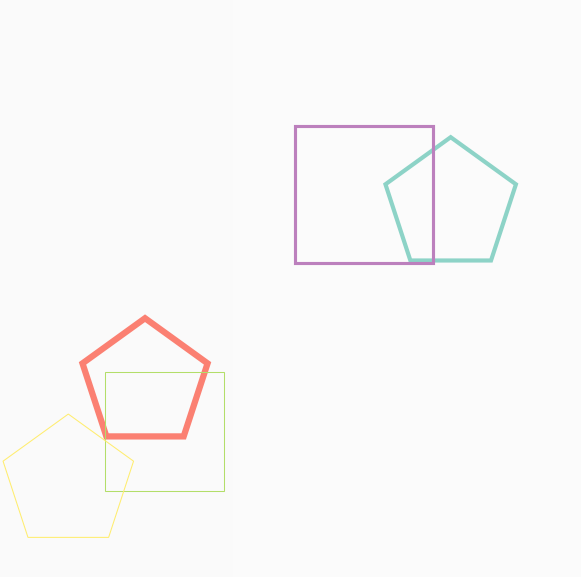[{"shape": "pentagon", "thickness": 2, "radius": 0.59, "center": [0.775, 0.644]}, {"shape": "pentagon", "thickness": 3, "radius": 0.57, "center": [0.25, 0.335]}, {"shape": "square", "thickness": 0.5, "radius": 0.51, "center": [0.283, 0.252]}, {"shape": "square", "thickness": 1.5, "radius": 0.59, "center": [0.626, 0.663]}, {"shape": "pentagon", "thickness": 0.5, "radius": 0.59, "center": [0.118, 0.164]}]